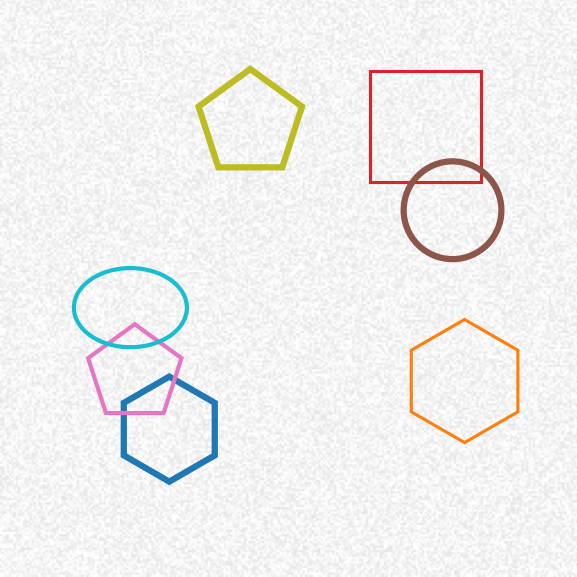[{"shape": "hexagon", "thickness": 3, "radius": 0.45, "center": [0.293, 0.256]}, {"shape": "hexagon", "thickness": 1.5, "radius": 0.53, "center": [0.804, 0.339]}, {"shape": "square", "thickness": 1.5, "radius": 0.48, "center": [0.737, 0.78]}, {"shape": "circle", "thickness": 3, "radius": 0.42, "center": [0.784, 0.635]}, {"shape": "pentagon", "thickness": 2, "radius": 0.43, "center": [0.233, 0.353]}, {"shape": "pentagon", "thickness": 3, "radius": 0.47, "center": [0.433, 0.786]}, {"shape": "oval", "thickness": 2, "radius": 0.49, "center": [0.226, 0.466]}]